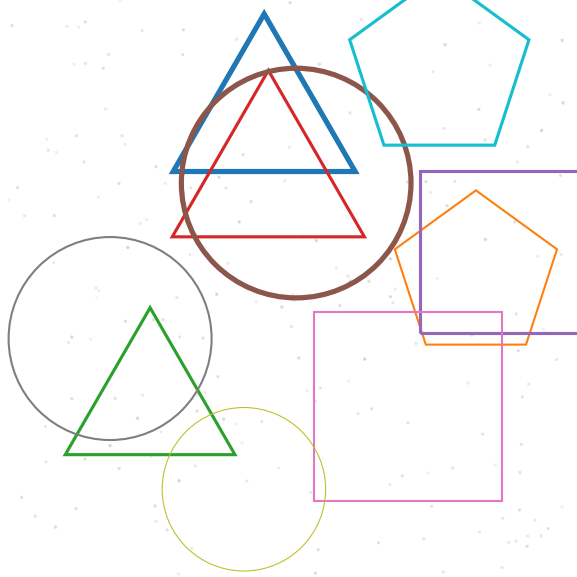[{"shape": "triangle", "thickness": 2.5, "radius": 0.91, "center": [0.457, 0.793]}, {"shape": "pentagon", "thickness": 1, "radius": 0.74, "center": [0.824, 0.522]}, {"shape": "triangle", "thickness": 1.5, "radius": 0.85, "center": [0.26, 0.297]}, {"shape": "triangle", "thickness": 1.5, "radius": 0.96, "center": [0.465, 0.685]}, {"shape": "square", "thickness": 1.5, "radius": 0.7, "center": [0.868, 0.562]}, {"shape": "circle", "thickness": 2.5, "radius": 0.99, "center": [0.513, 0.682]}, {"shape": "square", "thickness": 1, "radius": 0.82, "center": [0.706, 0.295]}, {"shape": "circle", "thickness": 1, "radius": 0.88, "center": [0.191, 0.413]}, {"shape": "circle", "thickness": 0.5, "radius": 0.71, "center": [0.422, 0.152]}, {"shape": "pentagon", "thickness": 1.5, "radius": 0.82, "center": [0.761, 0.88]}]